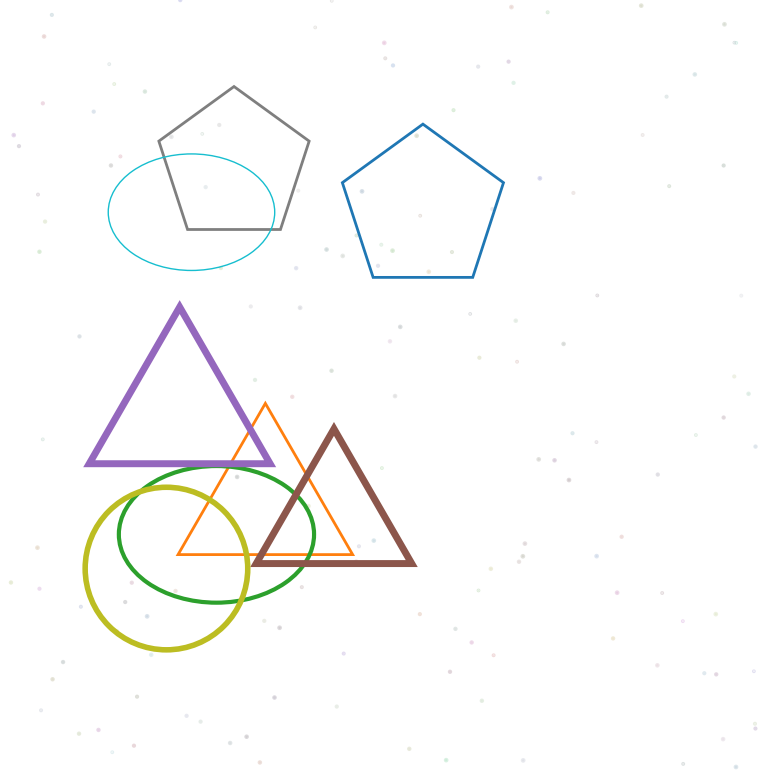[{"shape": "pentagon", "thickness": 1, "radius": 0.55, "center": [0.549, 0.729]}, {"shape": "triangle", "thickness": 1, "radius": 0.65, "center": [0.345, 0.345]}, {"shape": "oval", "thickness": 1.5, "radius": 0.63, "center": [0.281, 0.306]}, {"shape": "triangle", "thickness": 2.5, "radius": 0.68, "center": [0.233, 0.466]}, {"shape": "triangle", "thickness": 2.5, "radius": 0.58, "center": [0.434, 0.326]}, {"shape": "pentagon", "thickness": 1, "radius": 0.51, "center": [0.304, 0.785]}, {"shape": "circle", "thickness": 2, "radius": 0.53, "center": [0.216, 0.262]}, {"shape": "oval", "thickness": 0.5, "radius": 0.54, "center": [0.249, 0.724]}]